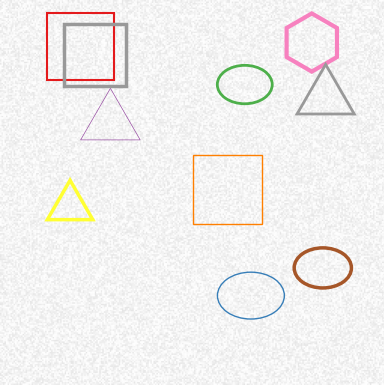[{"shape": "square", "thickness": 1.5, "radius": 0.44, "center": [0.209, 0.88]}, {"shape": "oval", "thickness": 1, "radius": 0.43, "center": [0.652, 0.232]}, {"shape": "oval", "thickness": 2, "radius": 0.36, "center": [0.636, 0.78]}, {"shape": "triangle", "thickness": 0.5, "radius": 0.45, "center": [0.287, 0.681]}, {"shape": "square", "thickness": 1, "radius": 0.45, "center": [0.592, 0.507]}, {"shape": "triangle", "thickness": 2.5, "radius": 0.34, "center": [0.182, 0.464]}, {"shape": "oval", "thickness": 2.5, "radius": 0.37, "center": [0.838, 0.304]}, {"shape": "hexagon", "thickness": 3, "radius": 0.38, "center": [0.81, 0.89]}, {"shape": "triangle", "thickness": 2, "radius": 0.43, "center": [0.846, 0.747]}, {"shape": "square", "thickness": 2.5, "radius": 0.4, "center": [0.246, 0.857]}]